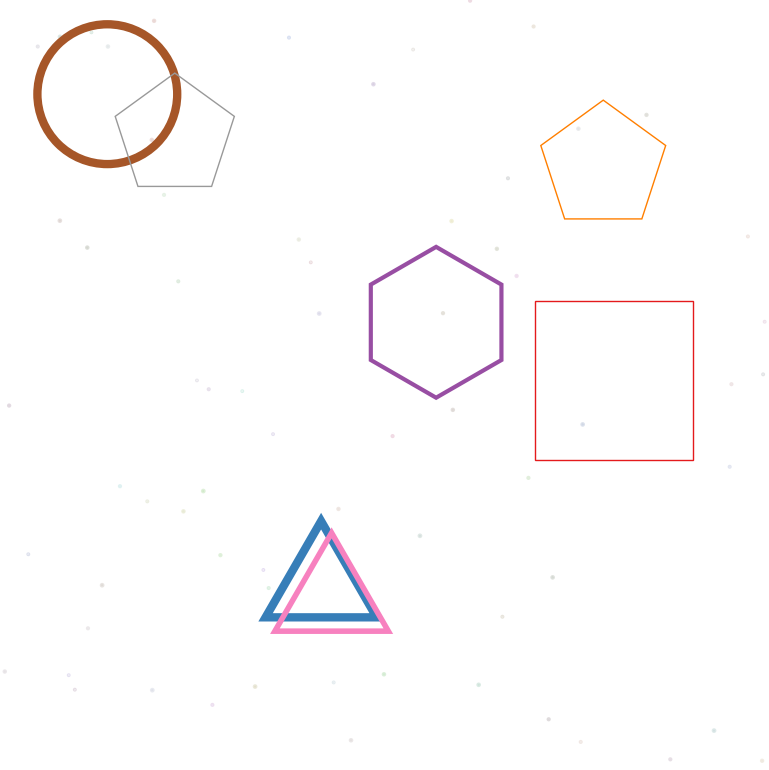[{"shape": "square", "thickness": 0.5, "radius": 0.51, "center": [0.798, 0.506]}, {"shape": "triangle", "thickness": 3, "radius": 0.42, "center": [0.417, 0.24]}, {"shape": "hexagon", "thickness": 1.5, "radius": 0.49, "center": [0.566, 0.581]}, {"shape": "pentagon", "thickness": 0.5, "radius": 0.43, "center": [0.783, 0.785]}, {"shape": "circle", "thickness": 3, "radius": 0.45, "center": [0.139, 0.878]}, {"shape": "triangle", "thickness": 2, "radius": 0.43, "center": [0.431, 0.223]}, {"shape": "pentagon", "thickness": 0.5, "radius": 0.41, "center": [0.227, 0.824]}]